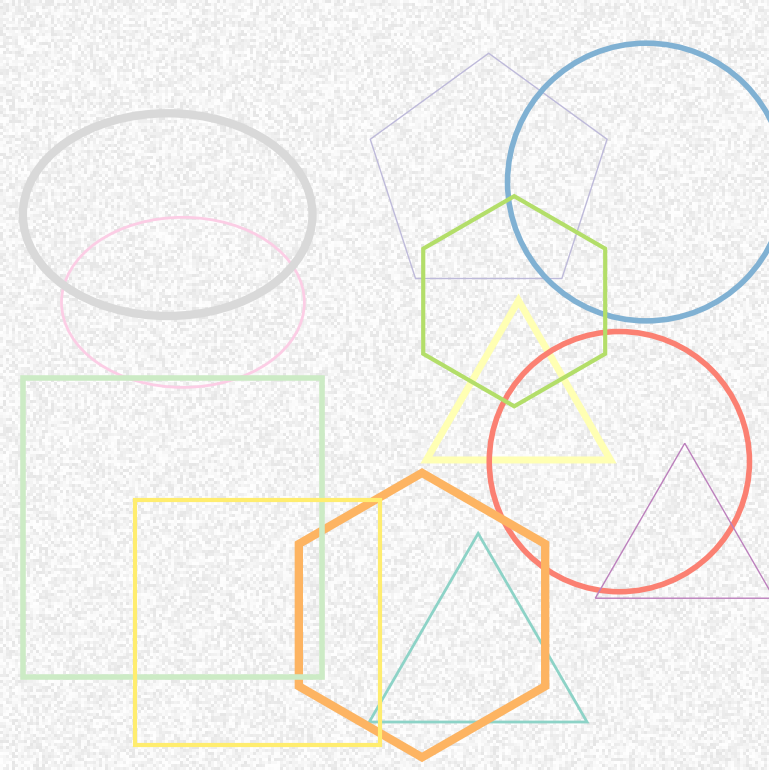[{"shape": "triangle", "thickness": 1, "radius": 0.82, "center": [0.621, 0.144]}, {"shape": "triangle", "thickness": 2.5, "radius": 0.69, "center": [0.673, 0.472]}, {"shape": "pentagon", "thickness": 0.5, "radius": 0.81, "center": [0.635, 0.769]}, {"shape": "circle", "thickness": 2, "radius": 0.84, "center": [0.804, 0.4]}, {"shape": "circle", "thickness": 2, "radius": 0.9, "center": [0.839, 0.764]}, {"shape": "hexagon", "thickness": 3, "radius": 0.92, "center": [0.548, 0.201]}, {"shape": "hexagon", "thickness": 1.5, "radius": 0.68, "center": [0.668, 0.609]}, {"shape": "oval", "thickness": 1, "radius": 0.79, "center": [0.238, 0.607]}, {"shape": "oval", "thickness": 3, "radius": 0.94, "center": [0.218, 0.721]}, {"shape": "triangle", "thickness": 0.5, "radius": 0.67, "center": [0.889, 0.29]}, {"shape": "square", "thickness": 2, "radius": 0.97, "center": [0.224, 0.315]}, {"shape": "square", "thickness": 1.5, "radius": 0.8, "center": [0.334, 0.192]}]